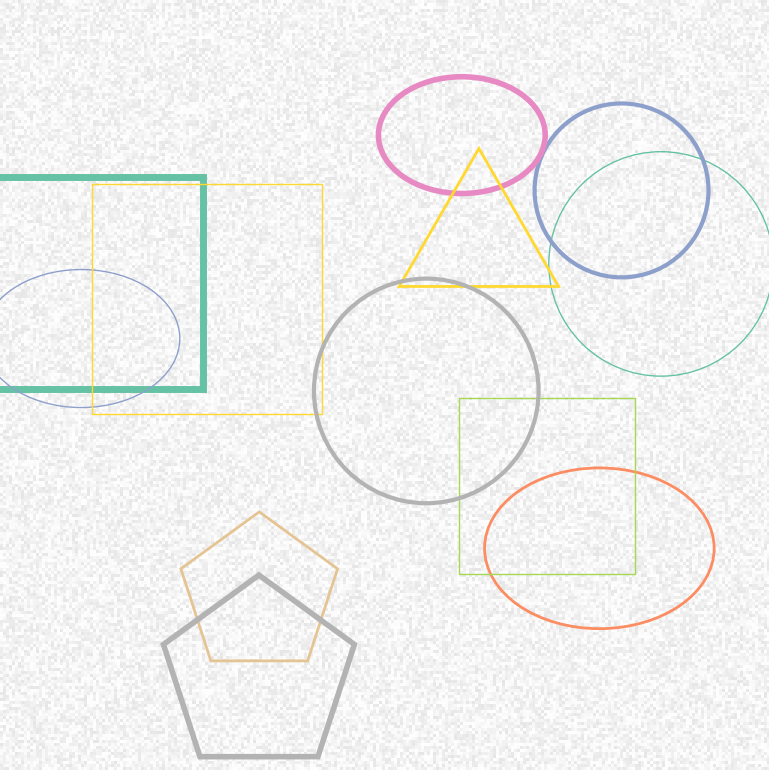[{"shape": "square", "thickness": 2.5, "radius": 0.69, "center": [0.126, 0.632]}, {"shape": "circle", "thickness": 0.5, "radius": 0.73, "center": [0.858, 0.657]}, {"shape": "oval", "thickness": 1, "radius": 0.75, "center": [0.778, 0.288]}, {"shape": "oval", "thickness": 0.5, "radius": 0.64, "center": [0.105, 0.56]}, {"shape": "circle", "thickness": 1.5, "radius": 0.56, "center": [0.807, 0.753]}, {"shape": "oval", "thickness": 2, "radius": 0.54, "center": [0.6, 0.825]}, {"shape": "square", "thickness": 0.5, "radius": 0.57, "center": [0.711, 0.369]}, {"shape": "square", "thickness": 0.5, "radius": 0.75, "center": [0.268, 0.612]}, {"shape": "triangle", "thickness": 1, "radius": 0.6, "center": [0.622, 0.688]}, {"shape": "pentagon", "thickness": 1, "radius": 0.53, "center": [0.337, 0.228]}, {"shape": "pentagon", "thickness": 2, "radius": 0.65, "center": [0.336, 0.123]}, {"shape": "circle", "thickness": 1.5, "radius": 0.73, "center": [0.554, 0.492]}]